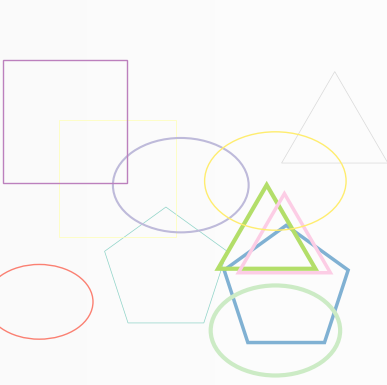[{"shape": "pentagon", "thickness": 0.5, "radius": 0.83, "center": [0.428, 0.296]}, {"shape": "square", "thickness": 0.5, "radius": 0.76, "center": [0.304, 0.537]}, {"shape": "oval", "thickness": 1.5, "radius": 0.88, "center": [0.467, 0.519]}, {"shape": "oval", "thickness": 1, "radius": 0.69, "center": [0.101, 0.216]}, {"shape": "pentagon", "thickness": 2.5, "radius": 0.84, "center": [0.738, 0.246]}, {"shape": "triangle", "thickness": 3, "radius": 0.73, "center": [0.688, 0.375]}, {"shape": "triangle", "thickness": 2.5, "radius": 0.68, "center": [0.734, 0.36]}, {"shape": "triangle", "thickness": 0.5, "radius": 0.79, "center": [0.864, 0.656]}, {"shape": "square", "thickness": 1, "radius": 0.8, "center": [0.168, 0.684]}, {"shape": "oval", "thickness": 3, "radius": 0.84, "center": [0.711, 0.142]}, {"shape": "oval", "thickness": 1, "radius": 0.91, "center": [0.711, 0.53]}]